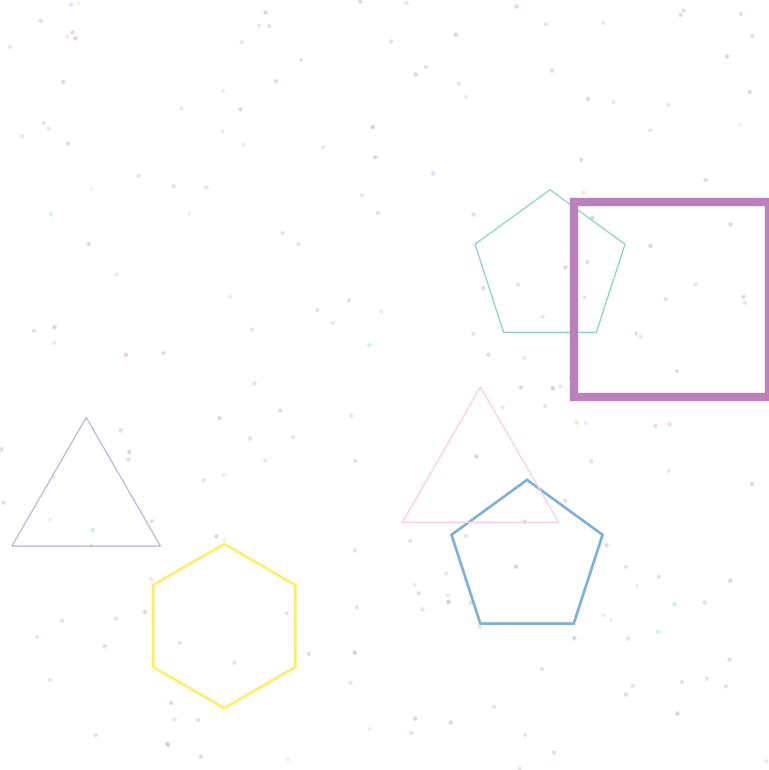[{"shape": "pentagon", "thickness": 0.5, "radius": 0.51, "center": [0.714, 0.651]}, {"shape": "triangle", "thickness": 0.5, "radius": 0.56, "center": [0.112, 0.346]}, {"shape": "pentagon", "thickness": 1, "radius": 0.52, "center": [0.684, 0.274]}, {"shape": "triangle", "thickness": 0.5, "radius": 0.59, "center": [0.624, 0.38]}, {"shape": "square", "thickness": 3, "radius": 0.63, "center": [0.873, 0.611]}, {"shape": "hexagon", "thickness": 1, "radius": 0.53, "center": [0.291, 0.187]}]